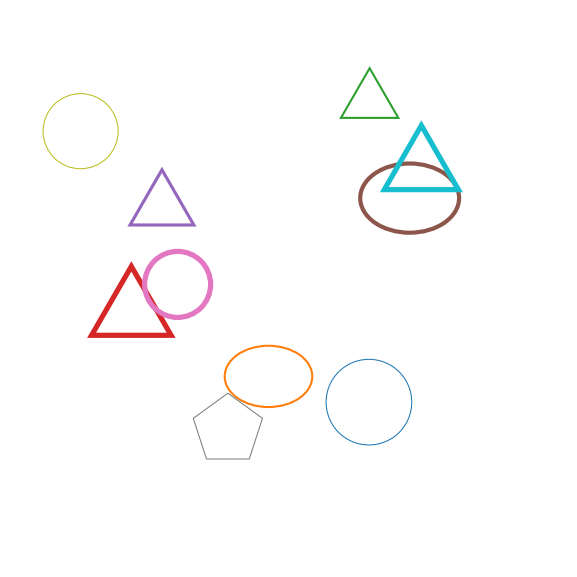[{"shape": "circle", "thickness": 0.5, "radius": 0.37, "center": [0.639, 0.303]}, {"shape": "oval", "thickness": 1, "radius": 0.38, "center": [0.465, 0.347]}, {"shape": "triangle", "thickness": 1, "radius": 0.29, "center": [0.64, 0.824]}, {"shape": "triangle", "thickness": 2.5, "radius": 0.4, "center": [0.227, 0.458]}, {"shape": "triangle", "thickness": 1.5, "radius": 0.32, "center": [0.28, 0.641]}, {"shape": "oval", "thickness": 2, "radius": 0.43, "center": [0.709, 0.656]}, {"shape": "circle", "thickness": 2.5, "radius": 0.29, "center": [0.308, 0.507]}, {"shape": "pentagon", "thickness": 0.5, "radius": 0.31, "center": [0.395, 0.255]}, {"shape": "circle", "thickness": 0.5, "radius": 0.33, "center": [0.14, 0.772]}, {"shape": "triangle", "thickness": 2.5, "radius": 0.37, "center": [0.73, 0.708]}]